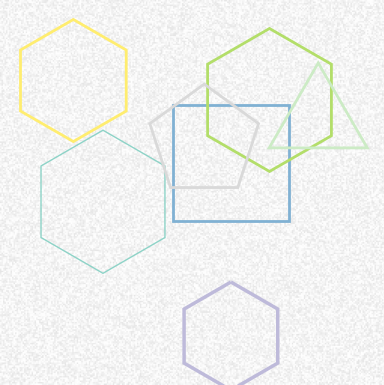[{"shape": "hexagon", "thickness": 1, "radius": 0.93, "center": [0.267, 0.476]}, {"shape": "hexagon", "thickness": 2.5, "radius": 0.7, "center": [0.6, 0.127]}, {"shape": "square", "thickness": 2, "radius": 0.75, "center": [0.601, 0.578]}, {"shape": "hexagon", "thickness": 2, "radius": 0.93, "center": [0.7, 0.74]}, {"shape": "pentagon", "thickness": 2, "radius": 0.74, "center": [0.53, 0.633]}, {"shape": "triangle", "thickness": 2, "radius": 0.74, "center": [0.827, 0.689]}, {"shape": "hexagon", "thickness": 2, "radius": 0.79, "center": [0.191, 0.791]}]